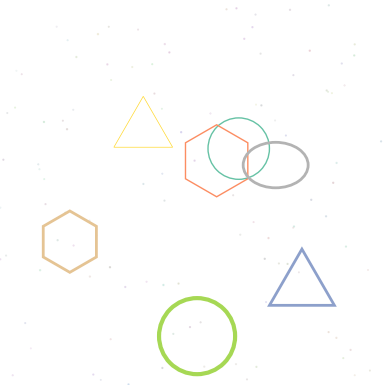[{"shape": "circle", "thickness": 1, "radius": 0.4, "center": [0.62, 0.614]}, {"shape": "hexagon", "thickness": 1, "radius": 0.47, "center": [0.563, 0.582]}, {"shape": "triangle", "thickness": 2, "radius": 0.49, "center": [0.784, 0.256]}, {"shape": "circle", "thickness": 3, "radius": 0.49, "center": [0.512, 0.127]}, {"shape": "triangle", "thickness": 0.5, "radius": 0.44, "center": [0.372, 0.662]}, {"shape": "hexagon", "thickness": 2, "radius": 0.4, "center": [0.181, 0.372]}, {"shape": "oval", "thickness": 2, "radius": 0.42, "center": [0.716, 0.571]}]